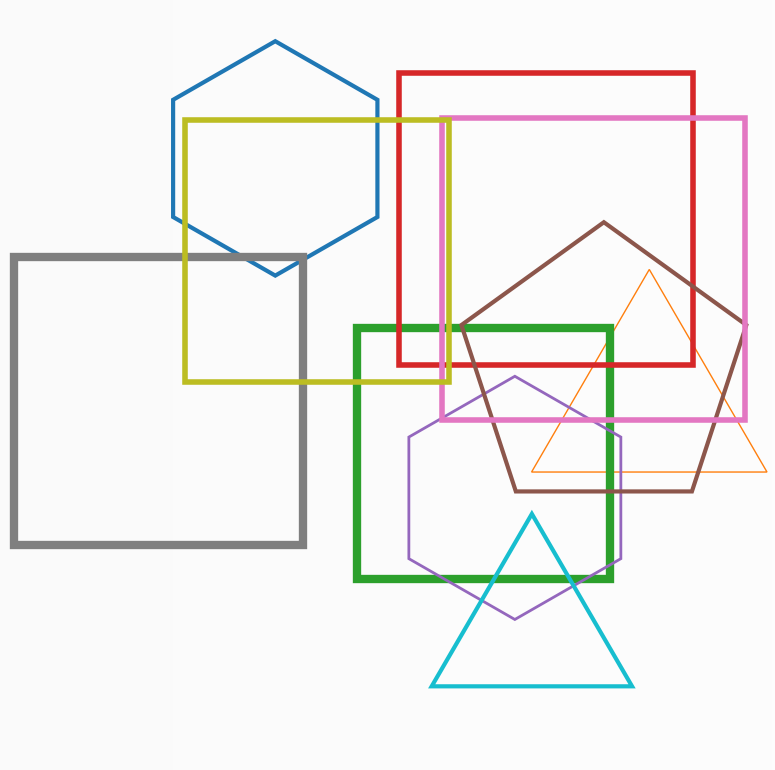[{"shape": "hexagon", "thickness": 1.5, "radius": 0.76, "center": [0.355, 0.794]}, {"shape": "triangle", "thickness": 0.5, "radius": 0.88, "center": [0.838, 0.475]}, {"shape": "square", "thickness": 3, "radius": 0.82, "center": [0.623, 0.412]}, {"shape": "square", "thickness": 2, "radius": 0.95, "center": [0.705, 0.716]}, {"shape": "hexagon", "thickness": 1, "radius": 0.79, "center": [0.664, 0.353]}, {"shape": "pentagon", "thickness": 1.5, "radius": 0.97, "center": [0.779, 0.518]}, {"shape": "square", "thickness": 2, "radius": 0.98, "center": [0.766, 0.651]}, {"shape": "square", "thickness": 3, "radius": 0.93, "center": [0.204, 0.479]}, {"shape": "square", "thickness": 2, "radius": 0.85, "center": [0.409, 0.674]}, {"shape": "triangle", "thickness": 1.5, "radius": 0.75, "center": [0.686, 0.183]}]